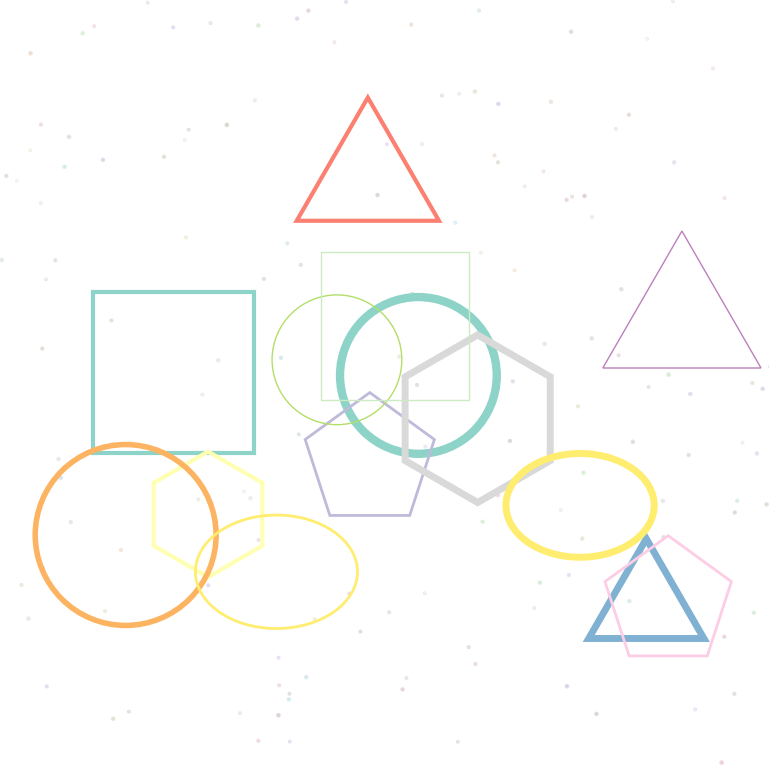[{"shape": "circle", "thickness": 3, "radius": 0.51, "center": [0.543, 0.512]}, {"shape": "square", "thickness": 1.5, "radius": 0.52, "center": [0.226, 0.517]}, {"shape": "hexagon", "thickness": 1.5, "radius": 0.41, "center": [0.27, 0.332]}, {"shape": "pentagon", "thickness": 1, "radius": 0.44, "center": [0.48, 0.402]}, {"shape": "triangle", "thickness": 1.5, "radius": 0.53, "center": [0.478, 0.767]}, {"shape": "triangle", "thickness": 2.5, "radius": 0.43, "center": [0.839, 0.214]}, {"shape": "circle", "thickness": 2, "radius": 0.59, "center": [0.163, 0.305]}, {"shape": "circle", "thickness": 0.5, "radius": 0.42, "center": [0.438, 0.533]}, {"shape": "pentagon", "thickness": 1, "radius": 0.43, "center": [0.868, 0.218]}, {"shape": "hexagon", "thickness": 2.5, "radius": 0.54, "center": [0.62, 0.456]}, {"shape": "triangle", "thickness": 0.5, "radius": 0.59, "center": [0.886, 0.581]}, {"shape": "square", "thickness": 0.5, "radius": 0.48, "center": [0.513, 0.576]}, {"shape": "oval", "thickness": 1, "radius": 0.53, "center": [0.359, 0.257]}, {"shape": "oval", "thickness": 2.5, "radius": 0.48, "center": [0.753, 0.344]}]